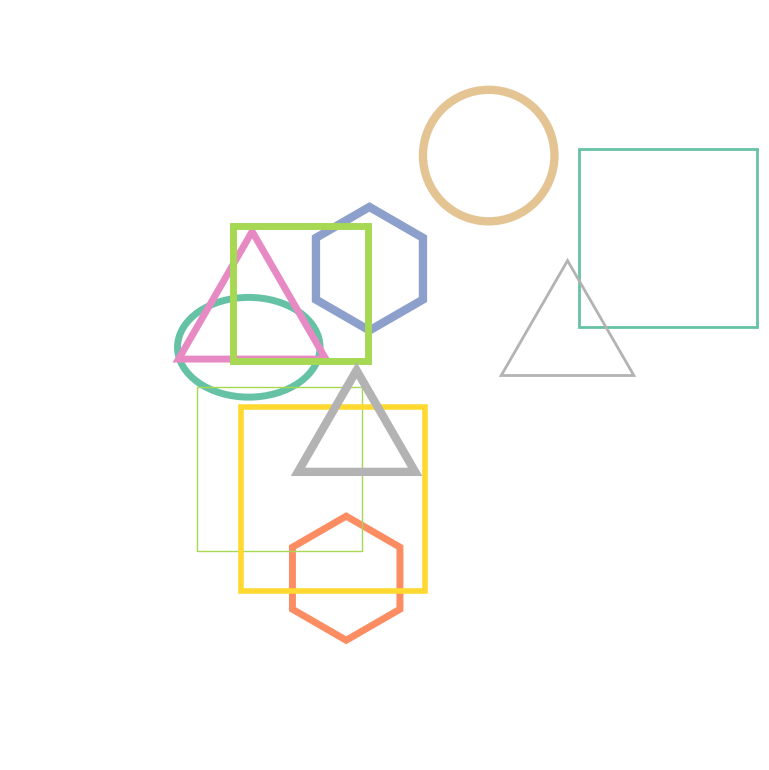[{"shape": "oval", "thickness": 2.5, "radius": 0.46, "center": [0.323, 0.549]}, {"shape": "square", "thickness": 1, "radius": 0.58, "center": [0.868, 0.691]}, {"shape": "hexagon", "thickness": 2.5, "radius": 0.4, "center": [0.45, 0.249]}, {"shape": "hexagon", "thickness": 3, "radius": 0.4, "center": [0.48, 0.651]}, {"shape": "triangle", "thickness": 2.5, "radius": 0.55, "center": [0.328, 0.589]}, {"shape": "square", "thickness": 2.5, "radius": 0.44, "center": [0.39, 0.619]}, {"shape": "square", "thickness": 0.5, "radius": 0.53, "center": [0.363, 0.391]}, {"shape": "square", "thickness": 2, "radius": 0.6, "center": [0.432, 0.351]}, {"shape": "circle", "thickness": 3, "radius": 0.43, "center": [0.635, 0.798]}, {"shape": "triangle", "thickness": 1, "radius": 0.5, "center": [0.737, 0.562]}, {"shape": "triangle", "thickness": 3, "radius": 0.44, "center": [0.463, 0.431]}]